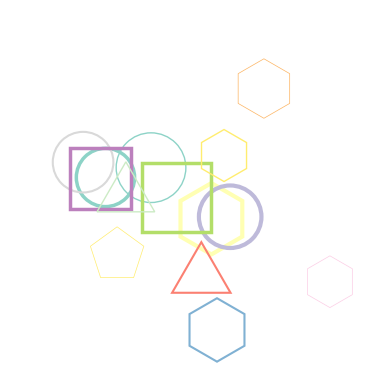[{"shape": "circle", "thickness": 2.5, "radius": 0.38, "center": [0.274, 0.539]}, {"shape": "circle", "thickness": 1, "radius": 0.45, "center": [0.392, 0.565]}, {"shape": "hexagon", "thickness": 3, "radius": 0.46, "center": [0.549, 0.432]}, {"shape": "circle", "thickness": 3, "radius": 0.41, "center": [0.598, 0.437]}, {"shape": "triangle", "thickness": 1.5, "radius": 0.44, "center": [0.523, 0.283]}, {"shape": "hexagon", "thickness": 1.5, "radius": 0.41, "center": [0.564, 0.143]}, {"shape": "hexagon", "thickness": 0.5, "radius": 0.39, "center": [0.686, 0.77]}, {"shape": "square", "thickness": 2.5, "radius": 0.45, "center": [0.458, 0.488]}, {"shape": "hexagon", "thickness": 0.5, "radius": 0.34, "center": [0.857, 0.268]}, {"shape": "circle", "thickness": 1.5, "radius": 0.39, "center": [0.216, 0.579]}, {"shape": "square", "thickness": 2.5, "radius": 0.39, "center": [0.26, 0.537]}, {"shape": "triangle", "thickness": 1, "radius": 0.43, "center": [0.327, 0.493]}, {"shape": "hexagon", "thickness": 1, "radius": 0.34, "center": [0.582, 0.596]}, {"shape": "pentagon", "thickness": 0.5, "radius": 0.36, "center": [0.304, 0.338]}]